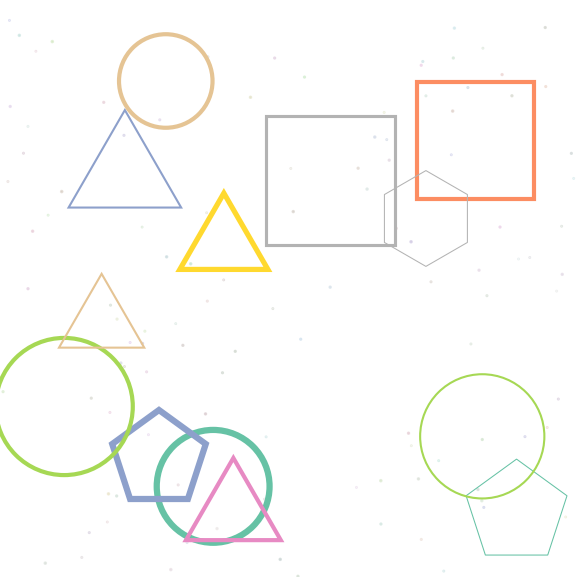[{"shape": "pentagon", "thickness": 0.5, "radius": 0.46, "center": [0.894, 0.112]}, {"shape": "circle", "thickness": 3, "radius": 0.49, "center": [0.369, 0.157]}, {"shape": "square", "thickness": 2, "radius": 0.51, "center": [0.824, 0.757]}, {"shape": "triangle", "thickness": 1, "radius": 0.56, "center": [0.216, 0.696]}, {"shape": "pentagon", "thickness": 3, "radius": 0.43, "center": [0.275, 0.204]}, {"shape": "triangle", "thickness": 2, "radius": 0.47, "center": [0.404, 0.111]}, {"shape": "circle", "thickness": 1, "radius": 0.54, "center": [0.835, 0.244]}, {"shape": "circle", "thickness": 2, "radius": 0.59, "center": [0.111, 0.295]}, {"shape": "triangle", "thickness": 2.5, "radius": 0.44, "center": [0.388, 0.577]}, {"shape": "triangle", "thickness": 1, "radius": 0.43, "center": [0.176, 0.44]}, {"shape": "circle", "thickness": 2, "radius": 0.4, "center": [0.287, 0.859]}, {"shape": "square", "thickness": 1.5, "radius": 0.56, "center": [0.572, 0.686]}, {"shape": "hexagon", "thickness": 0.5, "radius": 0.41, "center": [0.738, 0.621]}]